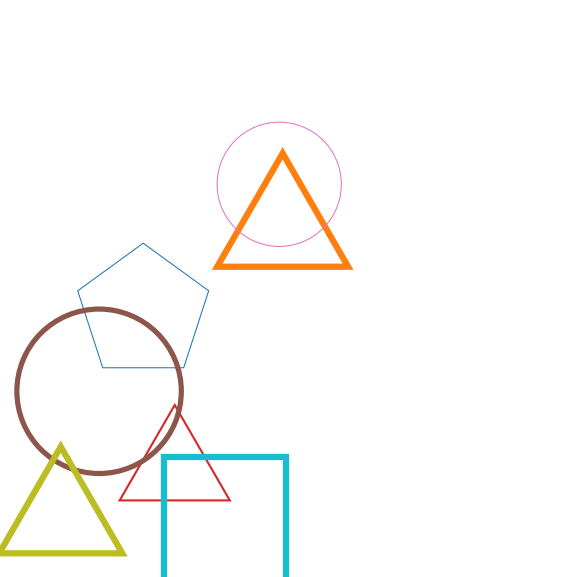[{"shape": "pentagon", "thickness": 0.5, "radius": 0.6, "center": [0.248, 0.459]}, {"shape": "triangle", "thickness": 3, "radius": 0.65, "center": [0.489, 0.603]}, {"shape": "triangle", "thickness": 1, "radius": 0.55, "center": [0.303, 0.188]}, {"shape": "circle", "thickness": 2.5, "radius": 0.71, "center": [0.172, 0.322]}, {"shape": "circle", "thickness": 0.5, "radius": 0.54, "center": [0.484, 0.68]}, {"shape": "triangle", "thickness": 3, "radius": 0.62, "center": [0.105, 0.103]}, {"shape": "square", "thickness": 3, "radius": 0.53, "center": [0.389, 0.102]}]